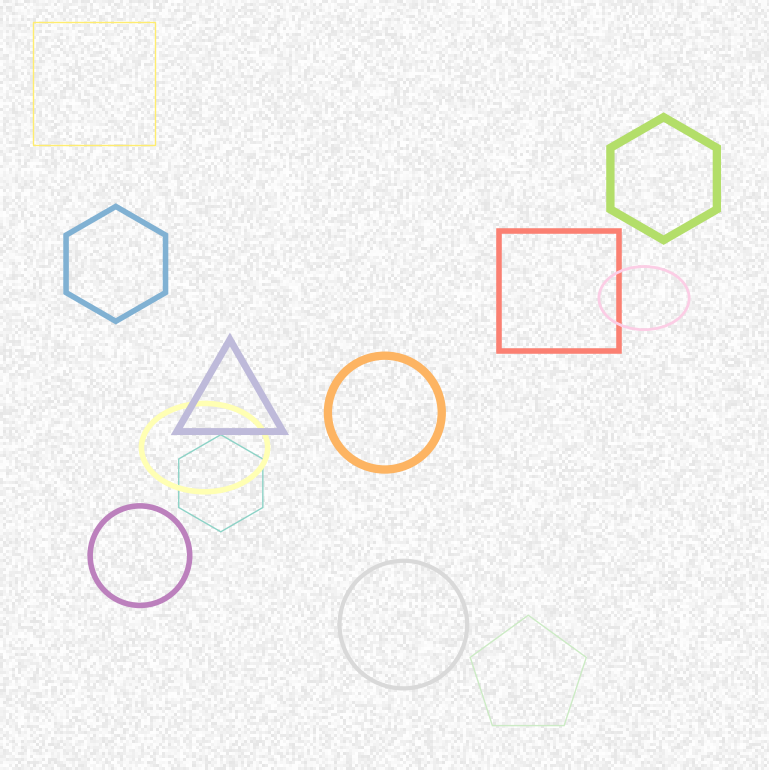[{"shape": "hexagon", "thickness": 0.5, "radius": 0.32, "center": [0.287, 0.372]}, {"shape": "oval", "thickness": 2, "radius": 0.41, "center": [0.266, 0.419]}, {"shape": "triangle", "thickness": 2.5, "radius": 0.4, "center": [0.299, 0.479]}, {"shape": "square", "thickness": 2, "radius": 0.39, "center": [0.726, 0.622]}, {"shape": "hexagon", "thickness": 2, "radius": 0.37, "center": [0.15, 0.657]}, {"shape": "circle", "thickness": 3, "radius": 0.37, "center": [0.5, 0.464]}, {"shape": "hexagon", "thickness": 3, "radius": 0.4, "center": [0.862, 0.768]}, {"shape": "oval", "thickness": 1, "radius": 0.29, "center": [0.836, 0.613]}, {"shape": "circle", "thickness": 1.5, "radius": 0.41, "center": [0.524, 0.189]}, {"shape": "circle", "thickness": 2, "radius": 0.32, "center": [0.182, 0.278]}, {"shape": "pentagon", "thickness": 0.5, "radius": 0.4, "center": [0.686, 0.122]}, {"shape": "square", "thickness": 0.5, "radius": 0.4, "center": [0.122, 0.891]}]